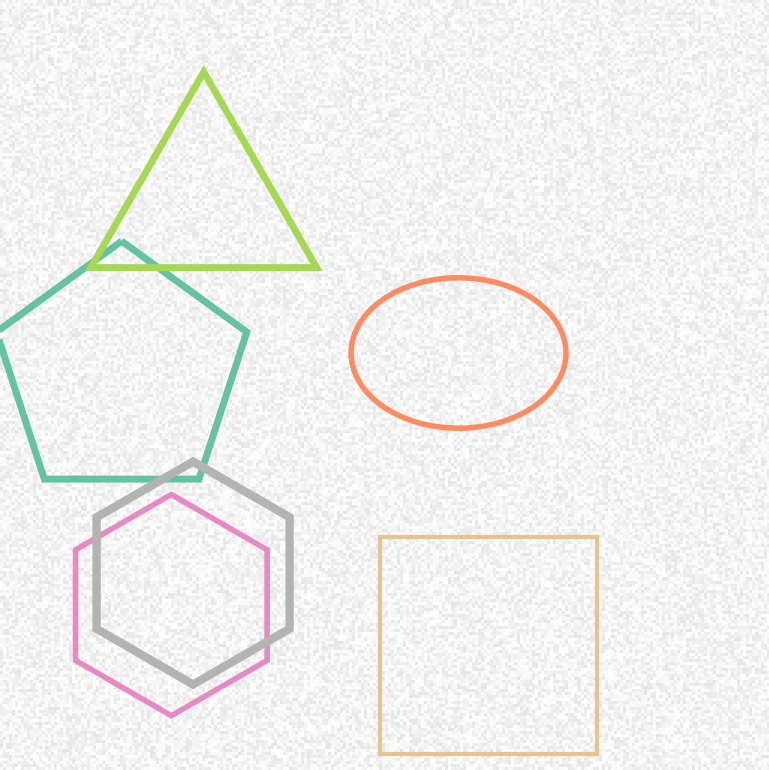[{"shape": "pentagon", "thickness": 2.5, "radius": 0.85, "center": [0.158, 0.516]}, {"shape": "oval", "thickness": 2, "radius": 0.7, "center": [0.596, 0.542]}, {"shape": "hexagon", "thickness": 2, "radius": 0.72, "center": [0.223, 0.214]}, {"shape": "triangle", "thickness": 2.5, "radius": 0.85, "center": [0.265, 0.737]}, {"shape": "square", "thickness": 1.5, "radius": 0.7, "center": [0.634, 0.162]}, {"shape": "hexagon", "thickness": 3, "radius": 0.72, "center": [0.251, 0.256]}]